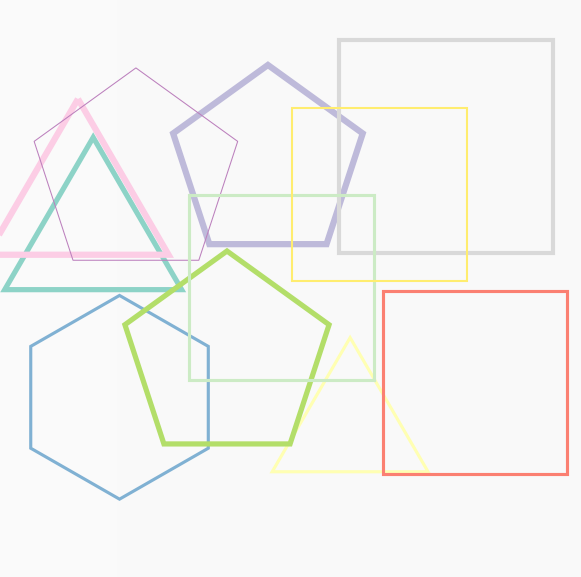[{"shape": "triangle", "thickness": 2.5, "radius": 0.88, "center": [0.16, 0.585]}, {"shape": "triangle", "thickness": 1.5, "radius": 0.77, "center": [0.602, 0.26]}, {"shape": "pentagon", "thickness": 3, "radius": 0.86, "center": [0.461, 0.715]}, {"shape": "square", "thickness": 1.5, "radius": 0.79, "center": [0.817, 0.337]}, {"shape": "hexagon", "thickness": 1.5, "radius": 0.88, "center": [0.206, 0.311]}, {"shape": "pentagon", "thickness": 2.5, "radius": 0.92, "center": [0.391, 0.38]}, {"shape": "triangle", "thickness": 3, "radius": 0.9, "center": [0.134, 0.648]}, {"shape": "square", "thickness": 2, "radius": 0.92, "center": [0.768, 0.746]}, {"shape": "pentagon", "thickness": 0.5, "radius": 0.92, "center": [0.234, 0.697]}, {"shape": "square", "thickness": 1.5, "radius": 0.8, "center": [0.484, 0.501]}, {"shape": "square", "thickness": 1, "radius": 0.75, "center": [0.653, 0.662]}]